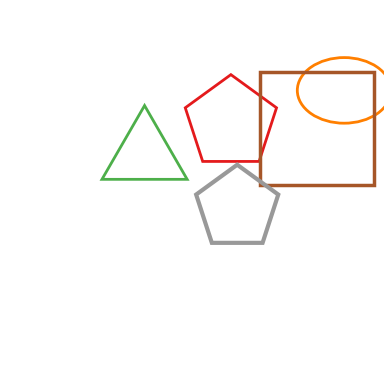[{"shape": "pentagon", "thickness": 2, "radius": 0.62, "center": [0.6, 0.682]}, {"shape": "triangle", "thickness": 2, "radius": 0.64, "center": [0.375, 0.598]}, {"shape": "oval", "thickness": 2, "radius": 0.61, "center": [0.894, 0.765]}, {"shape": "square", "thickness": 2.5, "radius": 0.74, "center": [0.824, 0.666]}, {"shape": "pentagon", "thickness": 3, "radius": 0.56, "center": [0.616, 0.46]}]